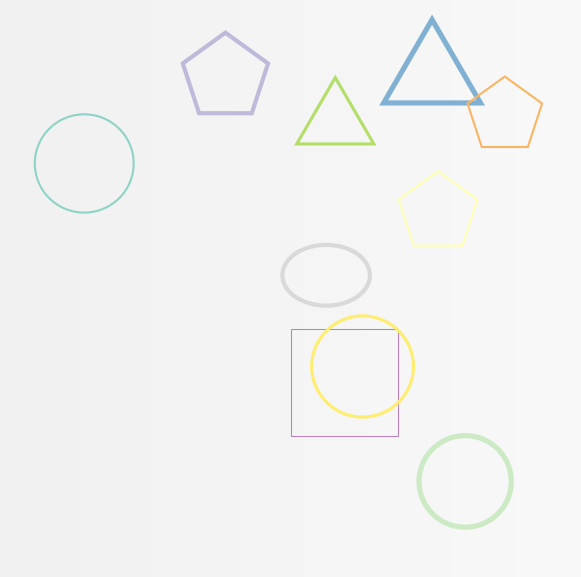[{"shape": "circle", "thickness": 1, "radius": 0.43, "center": [0.145, 0.716]}, {"shape": "pentagon", "thickness": 1, "radius": 0.36, "center": [0.754, 0.631]}, {"shape": "pentagon", "thickness": 2, "radius": 0.39, "center": [0.388, 0.865]}, {"shape": "triangle", "thickness": 2.5, "radius": 0.48, "center": [0.743, 0.869]}, {"shape": "pentagon", "thickness": 1, "radius": 0.34, "center": [0.868, 0.799]}, {"shape": "triangle", "thickness": 1.5, "radius": 0.38, "center": [0.577, 0.788]}, {"shape": "oval", "thickness": 2, "radius": 0.38, "center": [0.561, 0.522]}, {"shape": "square", "thickness": 0.5, "radius": 0.46, "center": [0.593, 0.337]}, {"shape": "circle", "thickness": 2.5, "radius": 0.4, "center": [0.8, 0.166]}, {"shape": "circle", "thickness": 1.5, "radius": 0.44, "center": [0.624, 0.365]}]